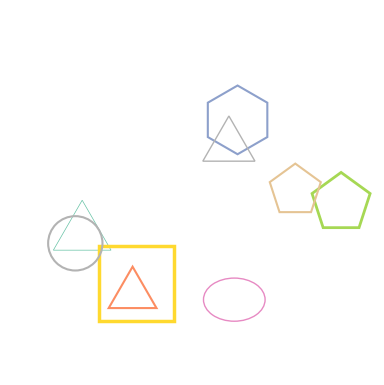[{"shape": "triangle", "thickness": 0.5, "radius": 0.43, "center": [0.213, 0.393]}, {"shape": "triangle", "thickness": 1.5, "radius": 0.36, "center": [0.344, 0.236]}, {"shape": "hexagon", "thickness": 1.5, "radius": 0.45, "center": [0.617, 0.689]}, {"shape": "oval", "thickness": 1, "radius": 0.4, "center": [0.609, 0.222]}, {"shape": "pentagon", "thickness": 2, "radius": 0.4, "center": [0.886, 0.473]}, {"shape": "square", "thickness": 2.5, "radius": 0.49, "center": [0.354, 0.264]}, {"shape": "pentagon", "thickness": 1.5, "radius": 0.35, "center": [0.767, 0.505]}, {"shape": "triangle", "thickness": 1, "radius": 0.39, "center": [0.595, 0.62]}, {"shape": "circle", "thickness": 1.5, "radius": 0.35, "center": [0.196, 0.368]}]